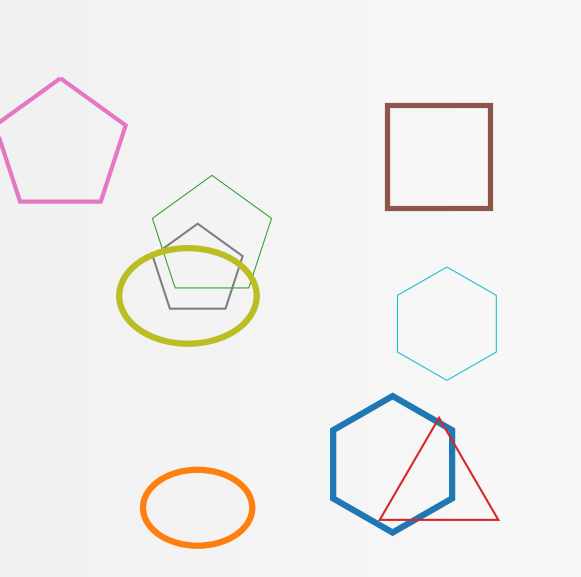[{"shape": "hexagon", "thickness": 3, "radius": 0.59, "center": [0.675, 0.195]}, {"shape": "oval", "thickness": 3, "radius": 0.47, "center": [0.34, 0.12]}, {"shape": "pentagon", "thickness": 0.5, "radius": 0.54, "center": [0.365, 0.588]}, {"shape": "triangle", "thickness": 1, "radius": 0.59, "center": [0.755, 0.158]}, {"shape": "square", "thickness": 2.5, "radius": 0.45, "center": [0.754, 0.729]}, {"shape": "pentagon", "thickness": 2, "radius": 0.59, "center": [0.104, 0.746]}, {"shape": "pentagon", "thickness": 1, "radius": 0.41, "center": [0.34, 0.53]}, {"shape": "oval", "thickness": 3, "radius": 0.59, "center": [0.323, 0.487]}, {"shape": "hexagon", "thickness": 0.5, "radius": 0.49, "center": [0.769, 0.439]}]